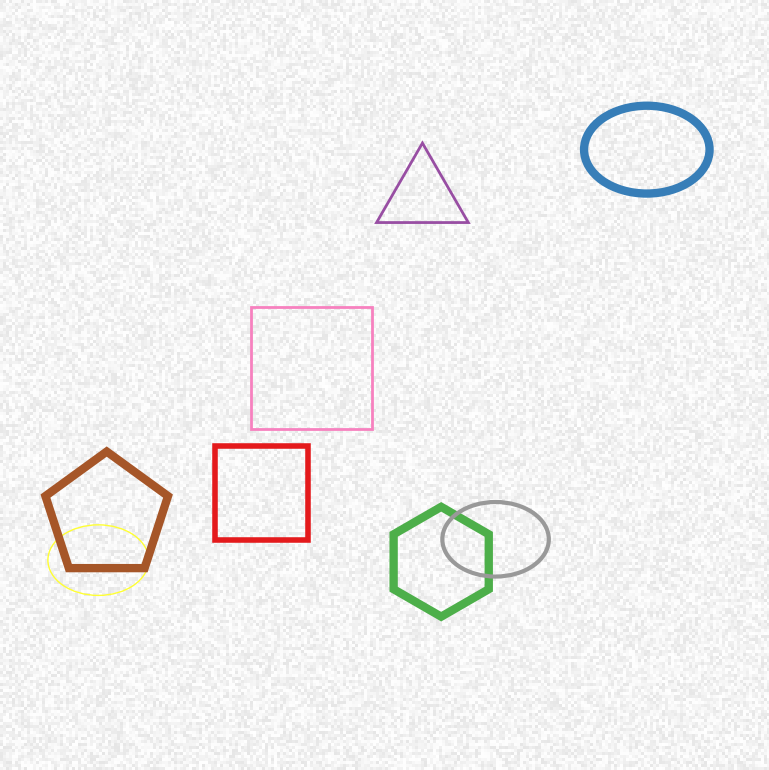[{"shape": "square", "thickness": 2, "radius": 0.3, "center": [0.34, 0.36]}, {"shape": "oval", "thickness": 3, "radius": 0.41, "center": [0.84, 0.806]}, {"shape": "hexagon", "thickness": 3, "radius": 0.36, "center": [0.573, 0.27]}, {"shape": "triangle", "thickness": 1, "radius": 0.34, "center": [0.549, 0.745]}, {"shape": "oval", "thickness": 0.5, "radius": 0.33, "center": [0.128, 0.273]}, {"shape": "pentagon", "thickness": 3, "radius": 0.42, "center": [0.139, 0.33]}, {"shape": "square", "thickness": 1, "radius": 0.39, "center": [0.405, 0.522]}, {"shape": "oval", "thickness": 1.5, "radius": 0.35, "center": [0.644, 0.3]}]